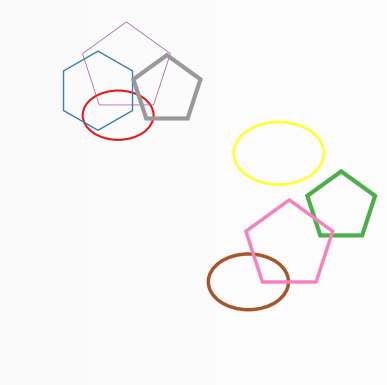[{"shape": "oval", "thickness": 1.5, "radius": 0.46, "center": [0.305, 0.701]}, {"shape": "hexagon", "thickness": 1, "radius": 0.51, "center": [0.253, 0.764]}, {"shape": "pentagon", "thickness": 3, "radius": 0.46, "center": [0.881, 0.463]}, {"shape": "pentagon", "thickness": 0.5, "radius": 0.6, "center": [0.326, 0.824]}, {"shape": "oval", "thickness": 2, "radius": 0.58, "center": [0.72, 0.602]}, {"shape": "oval", "thickness": 2.5, "radius": 0.52, "center": [0.641, 0.268]}, {"shape": "pentagon", "thickness": 2.5, "radius": 0.59, "center": [0.747, 0.363]}, {"shape": "pentagon", "thickness": 3, "radius": 0.45, "center": [0.431, 0.766]}]